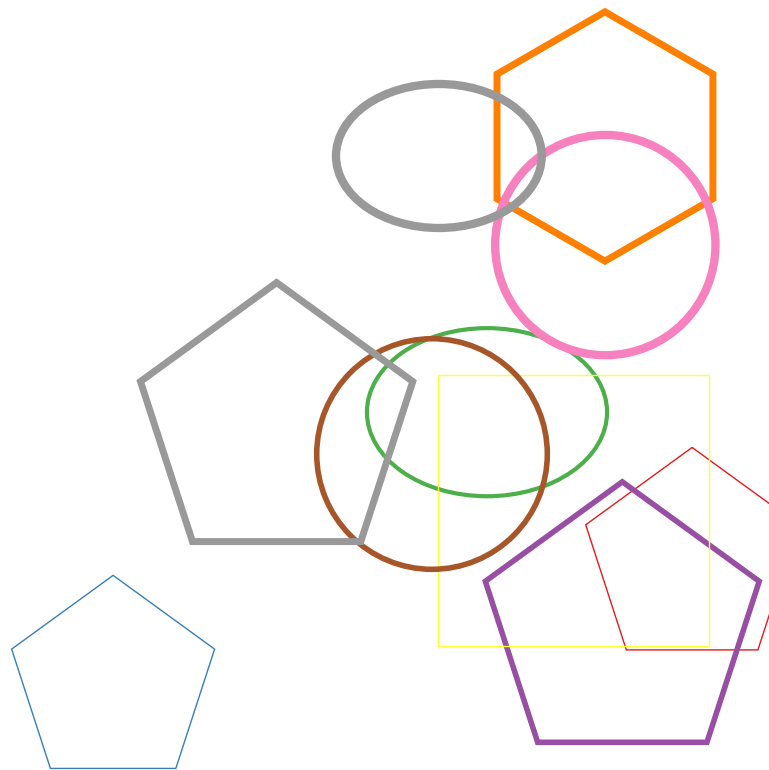[{"shape": "pentagon", "thickness": 0.5, "radius": 0.73, "center": [0.899, 0.274]}, {"shape": "pentagon", "thickness": 0.5, "radius": 0.69, "center": [0.147, 0.114]}, {"shape": "oval", "thickness": 1.5, "radius": 0.78, "center": [0.632, 0.465]}, {"shape": "pentagon", "thickness": 2, "radius": 0.94, "center": [0.808, 0.187]}, {"shape": "hexagon", "thickness": 2.5, "radius": 0.81, "center": [0.786, 0.823]}, {"shape": "square", "thickness": 0.5, "radius": 0.88, "center": [0.745, 0.337]}, {"shape": "circle", "thickness": 2, "radius": 0.75, "center": [0.561, 0.41]}, {"shape": "circle", "thickness": 3, "radius": 0.72, "center": [0.786, 0.682]}, {"shape": "oval", "thickness": 3, "radius": 0.67, "center": [0.57, 0.797]}, {"shape": "pentagon", "thickness": 2.5, "radius": 0.93, "center": [0.359, 0.447]}]